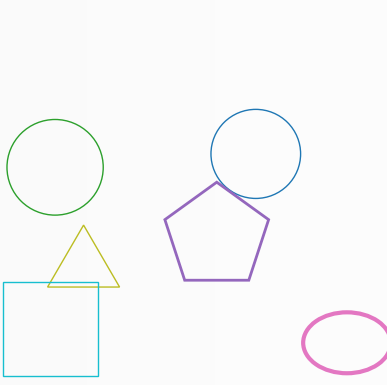[{"shape": "circle", "thickness": 1, "radius": 0.58, "center": [0.66, 0.6]}, {"shape": "circle", "thickness": 1, "radius": 0.62, "center": [0.142, 0.565]}, {"shape": "pentagon", "thickness": 2, "radius": 0.7, "center": [0.559, 0.386]}, {"shape": "oval", "thickness": 3, "radius": 0.57, "center": [0.895, 0.11]}, {"shape": "triangle", "thickness": 1, "radius": 0.54, "center": [0.216, 0.308]}, {"shape": "square", "thickness": 1, "radius": 0.61, "center": [0.131, 0.146]}]